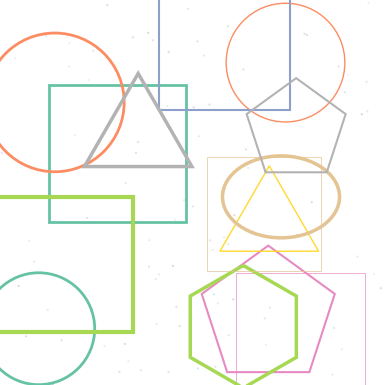[{"shape": "square", "thickness": 2, "radius": 0.89, "center": [0.306, 0.6]}, {"shape": "circle", "thickness": 2, "radius": 0.73, "center": [0.101, 0.146]}, {"shape": "circle", "thickness": 2, "radius": 0.9, "center": [0.142, 0.734]}, {"shape": "circle", "thickness": 1, "radius": 0.77, "center": [0.742, 0.837]}, {"shape": "square", "thickness": 1.5, "radius": 0.85, "center": [0.583, 0.885]}, {"shape": "square", "thickness": 0.5, "radius": 0.83, "center": [0.781, 0.125]}, {"shape": "pentagon", "thickness": 1.5, "radius": 0.91, "center": [0.697, 0.18]}, {"shape": "hexagon", "thickness": 2.5, "radius": 0.8, "center": [0.632, 0.151]}, {"shape": "square", "thickness": 3, "radius": 0.88, "center": [0.168, 0.312]}, {"shape": "triangle", "thickness": 1, "radius": 0.74, "center": [0.699, 0.421]}, {"shape": "oval", "thickness": 2.5, "radius": 0.76, "center": [0.73, 0.489]}, {"shape": "square", "thickness": 0.5, "radius": 0.74, "center": [0.685, 0.444]}, {"shape": "pentagon", "thickness": 1.5, "radius": 0.68, "center": [0.769, 0.662]}, {"shape": "triangle", "thickness": 2.5, "radius": 0.81, "center": [0.359, 0.648]}]